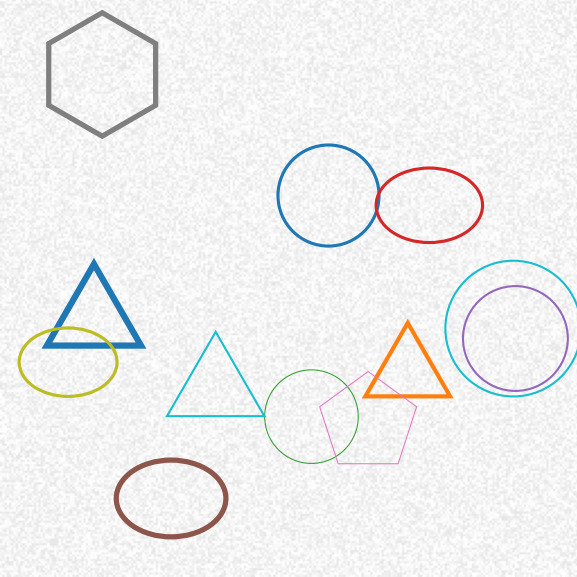[{"shape": "circle", "thickness": 1.5, "radius": 0.44, "center": [0.569, 0.661]}, {"shape": "triangle", "thickness": 3, "radius": 0.47, "center": [0.163, 0.448]}, {"shape": "triangle", "thickness": 2, "radius": 0.42, "center": [0.706, 0.355]}, {"shape": "circle", "thickness": 0.5, "radius": 0.41, "center": [0.539, 0.278]}, {"shape": "oval", "thickness": 1.5, "radius": 0.46, "center": [0.743, 0.644]}, {"shape": "circle", "thickness": 1, "radius": 0.45, "center": [0.893, 0.413]}, {"shape": "oval", "thickness": 2.5, "radius": 0.47, "center": [0.296, 0.136]}, {"shape": "pentagon", "thickness": 0.5, "radius": 0.44, "center": [0.637, 0.268]}, {"shape": "hexagon", "thickness": 2.5, "radius": 0.53, "center": [0.177, 0.87]}, {"shape": "oval", "thickness": 1.5, "radius": 0.42, "center": [0.118, 0.372]}, {"shape": "circle", "thickness": 1, "radius": 0.59, "center": [0.889, 0.43]}, {"shape": "triangle", "thickness": 1, "radius": 0.49, "center": [0.373, 0.327]}]